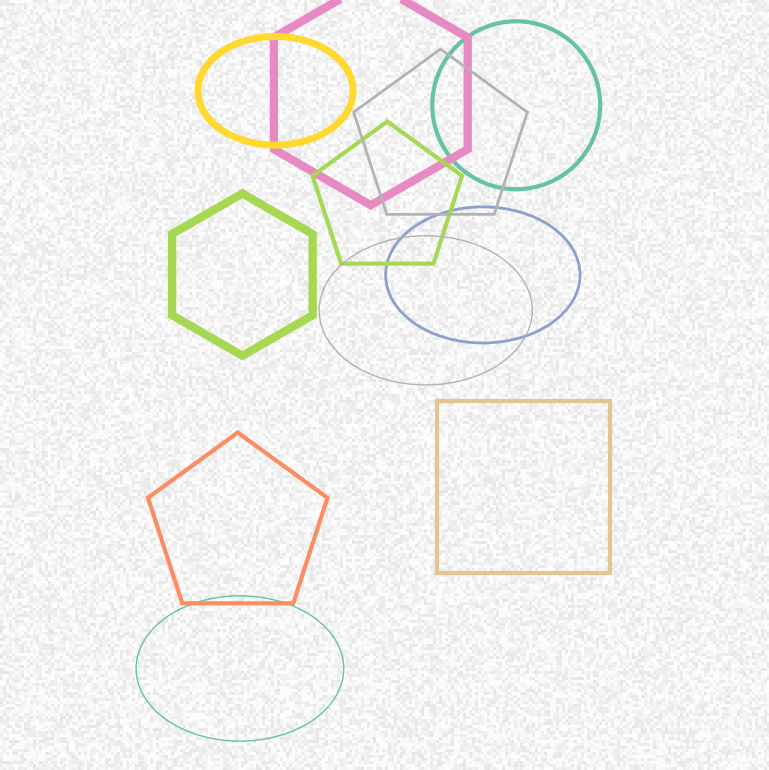[{"shape": "circle", "thickness": 1.5, "radius": 0.55, "center": [0.67, 0.863]}, {"shape": "oval", "thickness": 0.5, "radius": 0.67, "center": [0.312, 0.132]}, {"shape": "pentagon", "thickness": 1.5, "radius": 0.61, "center": [0.309, 0.316]}, {"shape": "oval", "thickness": 1, "radius": 0.63, "center": [0.627, 0.643]}, {"shape": "hexagon", "thickness": 3, "radius": 0.73, "center": [0.482, 0.879]}, {"shape": "pentagon", "thickness": 1.5, "radius": 0.51, "center": [0.503, 0.74]}, {"shape": "hexagon", "thickness": 3, "radius": 0.53, "center": [0.315, 0.643]}, {"shape": "oval", "thickness": 2.5, "radius": 0.5, "center": [0.358, 0.882]}, {"shape": "square", "thickness": 1.5, "radius": 0.56, "center": [0.68, 0.367]}, {"shape": "oval", "thickness": 0.5, "radius": 0.69, "center": [0.553, 0.597]}, {"shape": "pentagon", "thickness": 1, "radius": 0.59, "center": [0.572, 0.818]}]